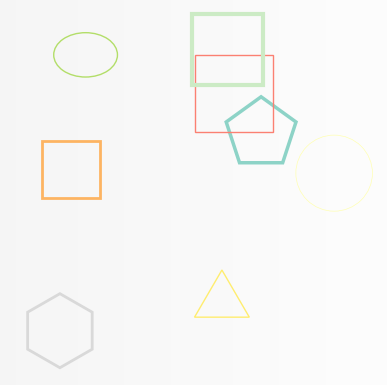[{"shape": "pentagon", "thickness": 2.5, "radius": 0.47, "center": [0.674, 0.654]}, {"shape": "circle", "thickness": 0.5, "radius": 0.49, "center": [0.862, 0.55]}, {"shape": "square", "thickness": 1, "radius": 0.5, "center": [0.604, 0.758]}, {"shape": "square", "thickness": 2, "radius": 0.37, "center": [0.184, 0.56]}, {"shape": "oval", "thickness": 1, "radius": 0.41, "center": [0.221, 0.858]}, {"shape": "hexagon", "thickness": 2, "radius": 0.48, "center": [0.155, 0.141]}, {"shape": "square", "thickness": 3, "radius": 0.46, "center": [0.588, 0.871]}, {"shape": "triangle", "thickness": 1, "radius": 0.41, "center": [0.573, 0.217]}]